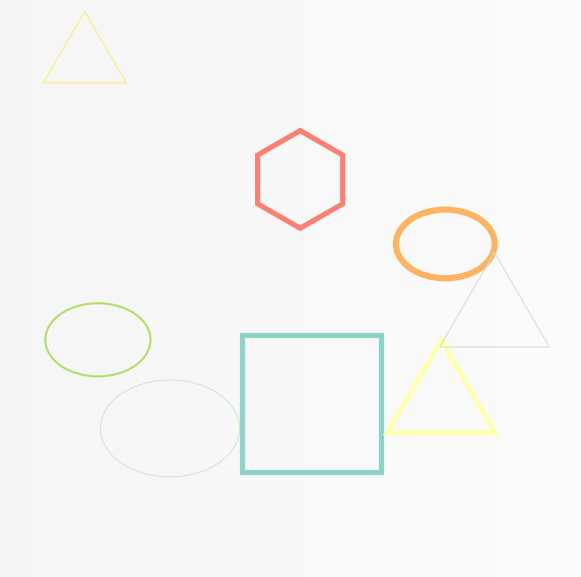[{"shape": "square", "thickness": 2.5, "radius": 0.59, "center": [0.536, 0.3]}, {"shape": "triangle", "thickness": 2.5, "radius": 0.53, "center": [0.759, 0.303]}, {"shape": "hexagon", "thickness": 2.5, "radius": 0.42, "center": [0.516, 0.688]}, {"shape": "oval", "thickness": 3, "radius": 0.42, "center": [0.766, 0.577]}, {"shape": "oval", "thickness": 1, "radius": 0.45, "center": [0.168, 0.411]}, {"shape": "triangle", "thickness": 0.5, "radius": 0.55, "center": [0.851, 0.453]}, {"shape": "oval", "thickness": 0.5, "radius": 0.6, "center": [0.292, 0.257]}, {"shape": "triangle", "thickness": 0.5, "radius": 0.41, "center": [0.146, 0.897]}]